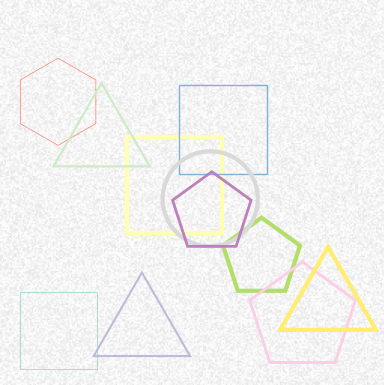[{"shape": "square", "thickness": 0.5, "radius": 0.5, "center": [0.151, 0.141]}, {"shape": "square", "thickness": 3, "radius": 0.62, "center": [0.453, 0.52]}, {"shape": "triangle", "thickness": 1.5, "radius": 0.72, "center": [0.369, 0.148]}, {"shape": "hexagon", "thickness": 0.5, "radius": 0.57, "center": [0.151, 0.736]}, {"shape": "square", "thickness": 1, "radius": 0.57, "center": [0.579, 0.664]}, {"shape": "pentagon", "thickness": 3, "radius": 0.53, "center": [0.679, 0.33]}, {"shape": "pentagon", "thickness": 2, "radius": 0.72, "center": [0.786, 0.175]}, {"shape": "circle", "thickness": 3, "radius": 0.62, "center": [0.546, 0.484]}, {"shape": "pentagon", "thickness": 2, "radius": 0.54, "center": [0.55, 0.447]}, {"shape": "triangle", "thickness": 1.5, "radius": 0.72, "center": [0.264, 0.64]}, {"shape": "triangle", "thickness": 3, "radius": 0.72, "center": [0.852, 0.215]}]